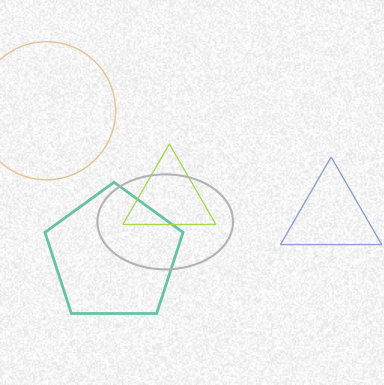[{"shape": "pentagon", "thickness": 2, "radius": 0.94, "center": [0.296, 0.338]}, {"shape": "triangle", "thickness": 1, "radius": 0.76, "center": [0.86, 0.441]}, {"shape": "triangle", "thickness": 1, "radius": 0.7, "center": [0.44, 0.487]}, {"shape": "circle", "thickness": 1, "radius": 0.9, "center": [0.121, 0.712]}, {"shape": "oval", "thickness": 1.5, "radius": 0.88, "center": [0.429, 0.424]}]